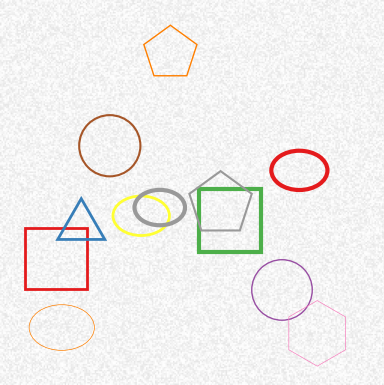[{"shape": "oval", "thickness": 3, "radius": 0.36, "center": [0.778, 0.557]}, {"shape": "square", "thickness": 2, "radius": 0.4, "center": [0.146, 0.329]}, {"shape": "triangle", "thickness": 2, "radius": 0.35, "center": [0.211, 0.413]}, {"shape": "square", "thickness": 3, "radius": 0.4, "center": [0.598, 0.427]}, {"shape": "circle", "thickness": 1, "radius": 0.39, "center": [0.732, 0.247]}, {"shape": "pentagon", "thickness": 1, "radius": 0.36, "center": [0.443, 0.862]}, {"shape": "oval", "thickness": 0.5, "radius": 0.42, "center": [0.16, 0.149]}, {"shape": "oval", "thickness": 2, "radius": 0.37, "center": [0.367, 0.44]}, {"shape": "circle", "thickness": 1.5, "radius": 0.4, "center": [0.285, 0.621]}, {"shape": "hexagon", "thickness": 0.5, "radius": 0.43, "center": [0.824, 0.134]}, {"shape": "pentagon", "thickness": 1.5, "radius": 0.43, "center": [0.573, 0.47]}, {"shape": "oval", "thickness": 3, "radius": 0.33, "center": [0.415, 0.461]}]